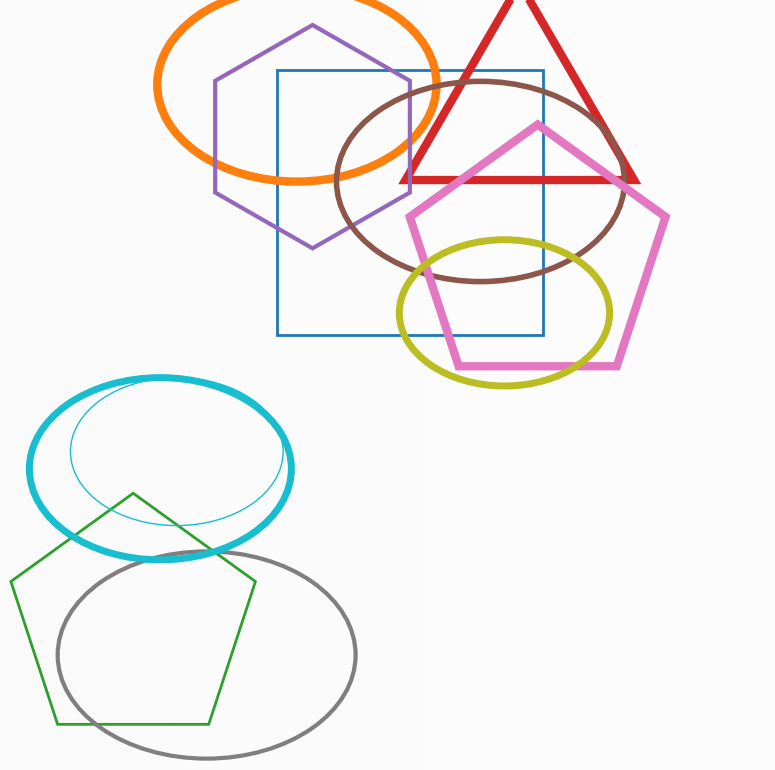[{"shape": "square", "thickness": 1, "radius": 0.86, "center": [0.529, 0.737]}, {"shape": "oval", "thickness": 3, "radius": 0.9, "center": [0.383, 0.89]}, {"shape": "pentagon", "thickness": 1, "radius": 0.83, "center": [0.172, 0.194]}, {"shape": "triangle", "thickness": 3, "radius": 0.85, "center": [0.671, 0.851]}, {"shape": "hexagon", "thickness": 1.5, "radius": 0.73, "center": [0.403, 0.823]}, {"shape": "oval", "thickness": 2, "radius": 0.93, "center": [0.62, 0.764]}, {"shape": "pentagon", "thickness": 3, "radius": 0.87, "center": [0.694, 0.665]}, {"shape": "oval", "thickness": 1.5, "radius": 0.96, "center": [0.267, 0.149]}, {"shape": "oval", "thickness": 2.5, "radius": 0.68, "center": [0.651, 0.594]}, {"shape": "oval", "thickness": 0.5, "radius": 0.69, "center": [0.228, 0.413]}, {"shape": "oval", "thickness": 2.5, "radius": 0.85, "center": [0.207, 0.391]}]